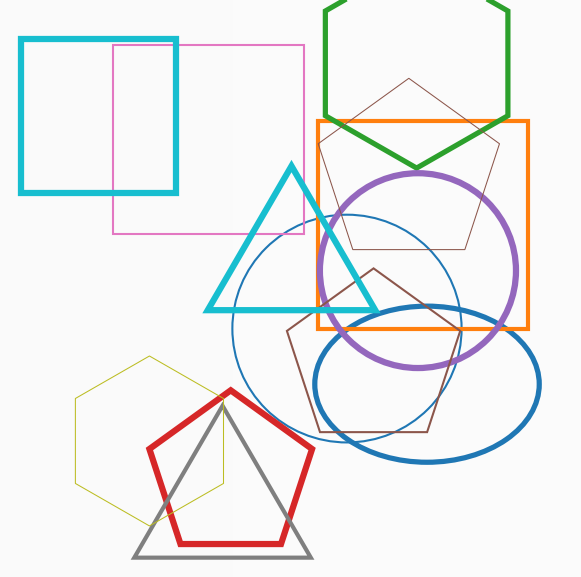[{"shape": "circle", "thickness": 1, "radius": 0.99, "center": [0.597, 0.43]}, {"shape": "oval", "thickness": 2.5, "radius": 0.97, "center": [0.735, 0.334]}, {"shape": "square", "thickness": 2, "radius": 0.9, "center": [0.727, 0.609]}, {"shape": "hexagon", "thickness": 2.5, "radius": 0.91, "center": [0.717, 0.889]}, {"shape": "pentagon", "thickness": 3, "radius": 0.74, "center": [0.397, 0.176]}, {"shape": "circle", "thickness": 3, "radius": 0.84, "center": [0.719, 0.531]}, {"shape": "pentagon", "thickness": 0.5, "radius": 0.82, "center": [0.703, 0.7]}, {"shape": "pentagon", "thickness": 1, "radius": 0.78, "center": [0.643, 0.378]}, {"shape": "square", "thickness": 1, "radius": 0.82, "center": [0.359, 0.758]}, {"shape": "triangle", "thickness": 2, "radius": 0.88, "center": [0.383, 0.121]}, {"shape": "hexagon", "thickness": 0.5, "radius": 0.74, "center": [0.257, 0.236]}, {"shape": "triangle", "thickness": 3, "radius": 0.83, "center": [0.502, 0.545]}, {"shape": "square", "thickness": 3, "radius": 0.67, "center": [0.17, 0.798]}]